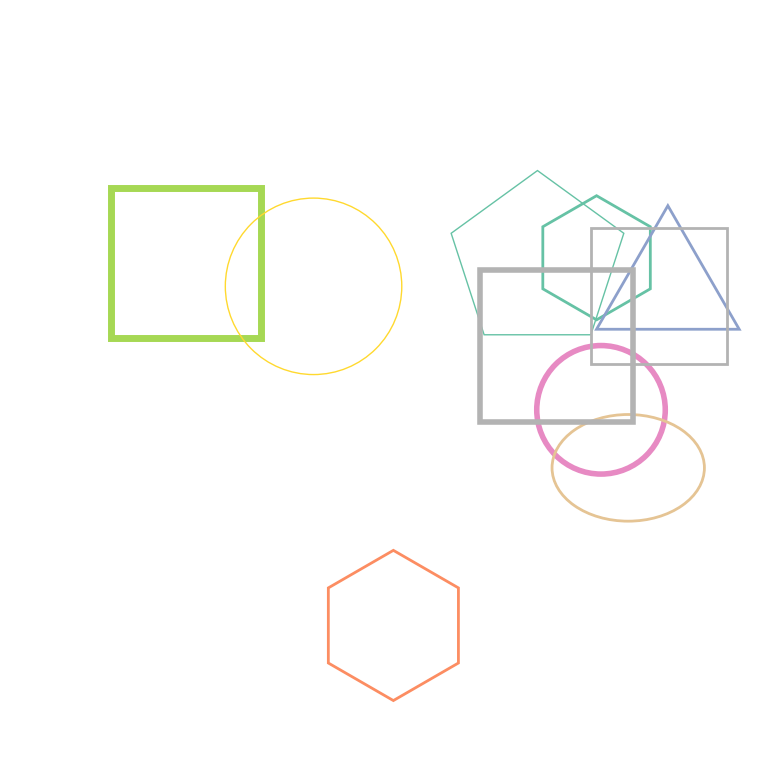[{"shape": "pentagon", "thickness": 0.5, "radius": 0.59, "center": [0.698, 0.661]}, {"shape": "hexagon", "thickness": 1, "radius": 0.4, "center": [0.775, 0.665]}, {"shape": "hexagon", "thickness": 1, "radius": 0.49, "center": [0.511, 0.188]}, {"shape": "triangle", "thickness": 1, "radius": 0.53, "center": [0.867, 0.626]}, {"shape": "circle", "thickness": 2, "radius": 0.42, "center": [0.781, 0.468]}, {"shape": "square", "thickness": 2.5, "radius": 0.49, "center": [0.241, 0.659]}, {"shape": "circle", "thickness": 0.5, "radius": 0.57, "center": [0.407, 0.628]}, {"shape": "oval", "thickness": 1, "radius": 0.49, "center": [0.816, 0.392]}, {"shape": "square", "thickness": 1, "radius": 0.44, "center": [0.856, 0.616]}, {"shape": "square", "thickness": 2, "radius": 0.5, "center": [0.722, 0.55]}]